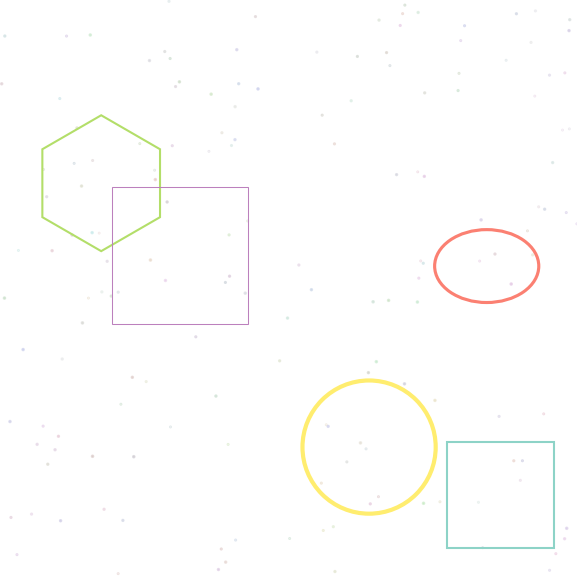[{"shape": "square", "thickness": 1, "radius": 0.46, "center": [0.867, 0.142]}, {"shape": "oval", "thickness": 1.5, "radius": 0.45, "center": [0.843, 0.538]}, {"shape": "hexagon", "thickness": 1, "radius": 0.59, "center": [0.175, 0.682]}, {"shape": "square", "thickness": 0.5, "radius": 0.59, "center": [0.311, 0.557]}, {"shape": "circle", "thickness": 2, "radius": 0.58, "center": [0.639, 0.225]}]